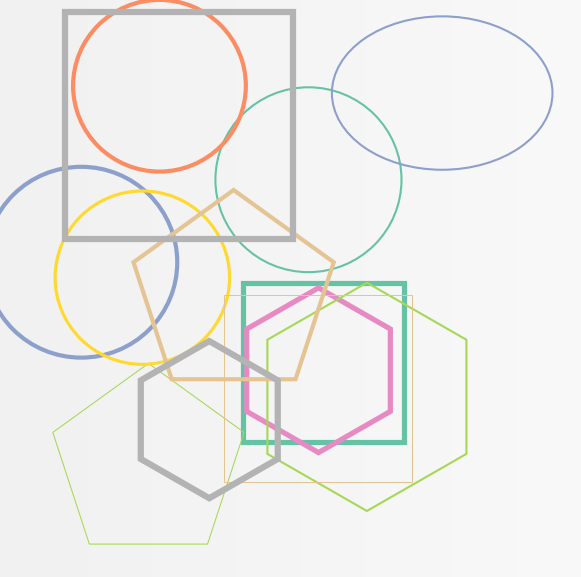[{"shape": "square", "thickness": 2.5, "radius": 0.69, "center": [0.557, 0.371]}, {"shape": "circle", "thickness": 1, "radius": 0.8, "center": [0.531, 0.688]}, {"shape": "circle", "thickness": 2, "radius": 0.74, "center": [0.274, 0.851]}, {"shape": "oval", "thickness": 1, "radius": 0.95, "center": [0.761, 0.838]}, {"shape": "circle", "thickness": 2, "radius": 0.83, "center": [0.14, 0.545]}, {"shape": "hexagon", "thickness": 2.5, "radius": 0.71, "center": [0.548, 0.358]}, {"shape": "pentagon", "thickness": 0.5, "radius": 0.86, "center": [0.255, 0.197]}, {"shape": "hexagon", "thickness": 1, "radius": 0.99, "center": [0.631, 0.312]}, {"shape": "circle", "thickness": 1.5, "radius": 0.75, "center": [0.245, 0.518]}, {"shape": "square", "thickness": 0.5, "radius": 0.81, "center": [0.547, 0.327]}, {"shape": "pentagon", "thickness": 2, "radius": 0.91, "center": [0.402, 0.489]}, {"shape": "square", "thickness": 3, "radius": 0.98, "center": [0.308, 0.782]}, {"shape": "hexagon", "thickness": 3, "radius": 0.68, "center": [0.36, 0.272]}]